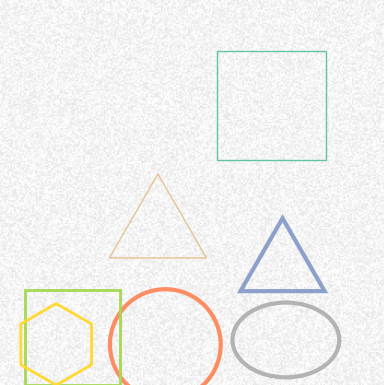[{"shape": "square", "thickness": 1, "radius": 0.71, "center": [0.705, 0.726]}, {"shape": "circle", "thickness": 3, "radius": 0.72, "center": [0.429, 0.105]}, {"shape": "triangle", "thickness": 3, "radius": 0.63, "center": [0.734, 0.307]}, {"shape": "square", "thickness": 2, "radius": 0.62, "center": [0.188, 0.124]}, {"shape": "hexagon", "thickness": 2, "radius": 0.53, "center": [0.146, 0.106]}, {"shape": "triangle", "thickness": 1, "radius": 0.73, "center": [0.41, 0.403]}, {"shape": "oval", "thickness": 3, "radius": 0.69, "center": [0.743, 0.117]}]